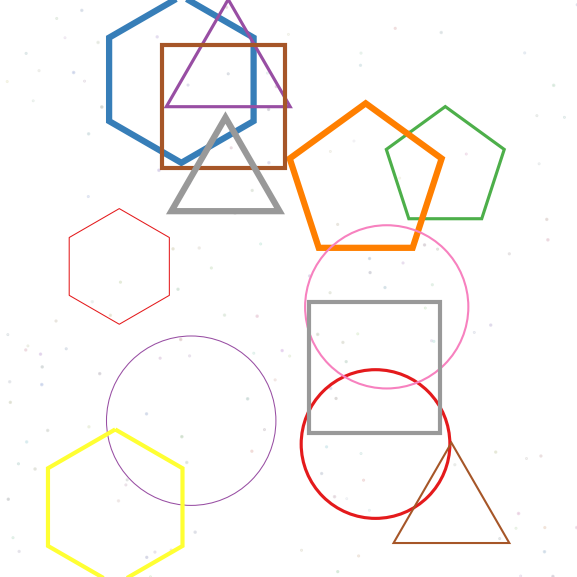[{"shape": "circle", "thickness": 1.5, "radius": 0.64, "center": [0.65, 0.23]}, {"shape": "hexagon", "thickness": 0.5, "radius": 0.5, "center": [0.207, 0.538]}, {"shape": "hexagon", "thickness": 3, "radius": 0.72, "center": [0.314, 0.862]}, {"shape": "pentagon", "thickness": 1.5, "radius": 0.54, "center": [0.771, 0.707]}, {"shape": "triangle", "thickness": 1.5, "radius": 0.62, "center": [0.395, 0.876]}, {"shape": "circle", "thickness": 0.5, "radius": 0.73, "center": [0.331, 0.271]}, {"shape": "pentagon", "thickness": 3, "radius": 0.69, "center": [0.633, 0.682]}, {"shape": "hexagon", "thickness": 2, "radius": 0.67, "center": [0.2, 0.121]}, {"shape": "triangle", "thickness": 1, "radius": 0.58, "center": [0.782, 0.117]}, {"shape": "square", "thickness": 2, "radius": 0.53, "center": [0.387, 0.815]}, {"shape": "circle", "thickness": 1, "radius": 0.71, "center": [0.67, 0.468]}, {"shape": "triangle", "thickness": 3, "radius": 0.54, "center": [0.39, 0.688]}, {"shape": "square", "thickness": 2, "radius": 0.57, "center": [0.648, 0.363]}]